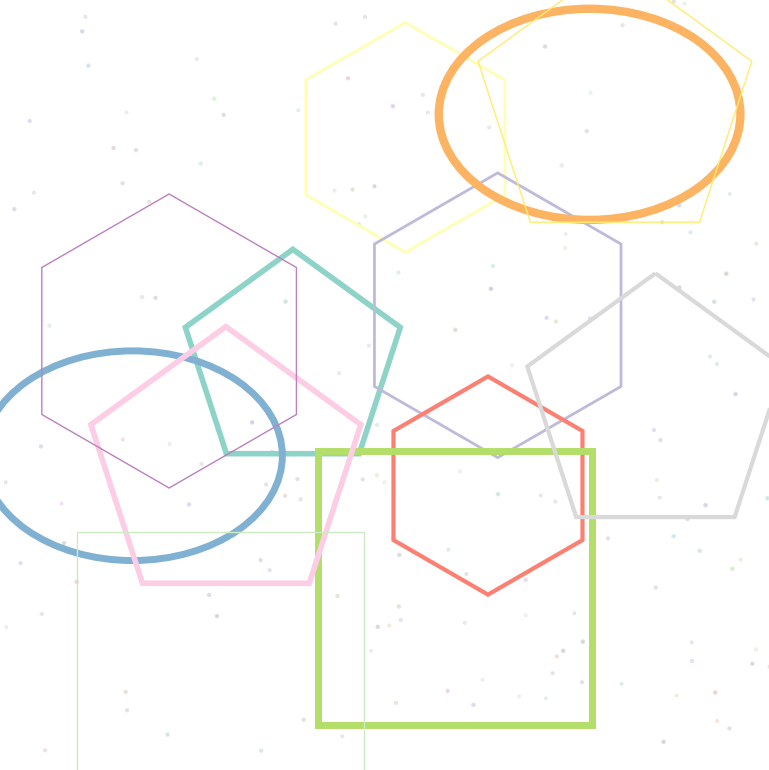[{"shape": "pentagon", "thickness": 2, "radius": 0.73, "center": [0.38, 0.529]}, {"shape": "hexagon", "thickness": 1, "radius": 0.75, "center": [0.526, 0.822]}, {"shape": "hexagon", "thickness": 1, "radius": 0.92, "center": [0.646, 0.591]}, {"shape": "hexagon", "thickness": 1.5, "radius": 0.71, "center": [0.634, 0.369]}, {"shape": "oval", "thickness": 2.5, "radius": 0.97, "center": [0.172, 0.408]}, {"shape": "oval", "thickness": 3, "radius": 0.98, "center": [0.766, 0.852]}, {"shape": "square", "thickness": 2.5, "radius": 0.89, "center": [0.591, 0.236]}, {"shape": "pentagon", "thickness": 2, "radius": 0.92, "center": [0.293, 0.392]}, {"shape": "pentagon", "thickness": 1.5, "radius": 0.88, "center": [0.851, 0.47]}, {"shape": "hexagon", "thickness": 0.5, "radius": 0.95, "center": [0.22, 0.557]}, {"shape": "square", "thickness": 0.5, "radius": 0.93, "center": [0.286, 0.122]}, {"shape": "pentagon", "thickness": 0.5, "radius": 0.93, "center": [0.799, 0.863]}]